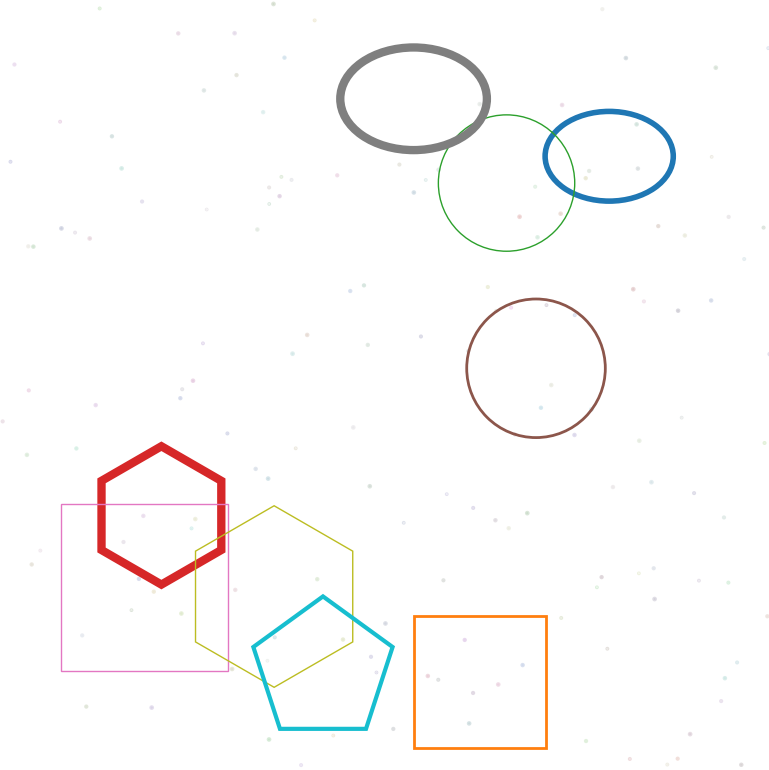[{"shape": "oval", "thickness": 2, "radius": 0.42, "center": [0.791, 0.797]}, {"shape": "square", "thickness": 1, "radius": 0.43, "center": [0.623, 0.115]}, {"shape": "circle", "thickness": 0.5, "radius": 0.44, "center": [0.658, 0.762]}, {"shape": "hexagon", "thickness": 3, "radius": 0.45, "center": [0.21, 0.331]}, {"shape": "circle", "thickness": 1, "radius": 0.45, "center": [0.696, 0.522]}, {"shape": "square", "thickness": 0.5, "radius": 0.54, "center": [0.188, 0.237]}, {"shape": "oval", "thickness": 3, "radius": 0.48, "center": [0.537, 0.872]}, {"shape": "hexagon", "thickness": 0.5, "radius": 0.59, "center": [0.356, 0.225]}, {"shape": "pentagon", "thickness": 1.5, "radius": 0.48, "center": [0.419, 0.13]}]